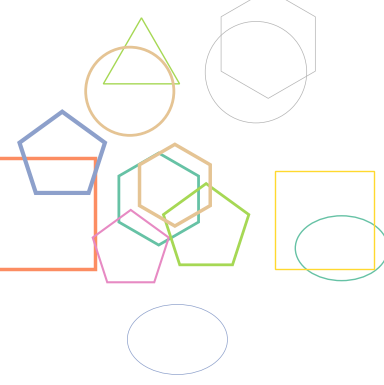[{"shape": "oval", "thickness": 1, "radius": 0.6, "center": [0.887, 0.355]}, {"shape": "hexagon", "thickness": 2, "radius": 0.6, "center": [0.412, 0.483]}, {"shape": "square", "thickness": 2.5, "radius": 0.72, "center": [0.104, 0.445]}, {"shape": "pentagon", "thickness": 3, "radius": 0.58, "center": [0.162, 0.593]}, {"shape": "oval", "thickness": 0.5, "radius": 0.65, "center": [0.461, 0.118]}, {"shape": "pentagon", "thickness": 1.5, "radius": 0.52, "center": [0.34, 0.351]}, {"shape": "pentagon", "thickness": 2, "radius": 0.58, "center": [0.535, 0.407]}, {"shape": "triangle", "thickness": 1, "radius": 0.57, "center": [0.367, 0.839]}, {"shape": "square", "thickness": 1, "radius": 0.64, "center": [0.842, 0.429]}, {"shape": "hexagon", "thickness": 2.5, "radius": 0.53, "center": [0.454, 0.519]}, {"shape": "circle", "thickness": 2, "radius": 0.57, "center": [0.337, 0.763]}, {"shape": "hexagon", "thickness": 0.5, "radius": 0.71, "center": [0.697, 0.886]}, {"shape": "circle", "thickness": 0.5, "radius": 0.66, "center": [0.665, 0.813]}]